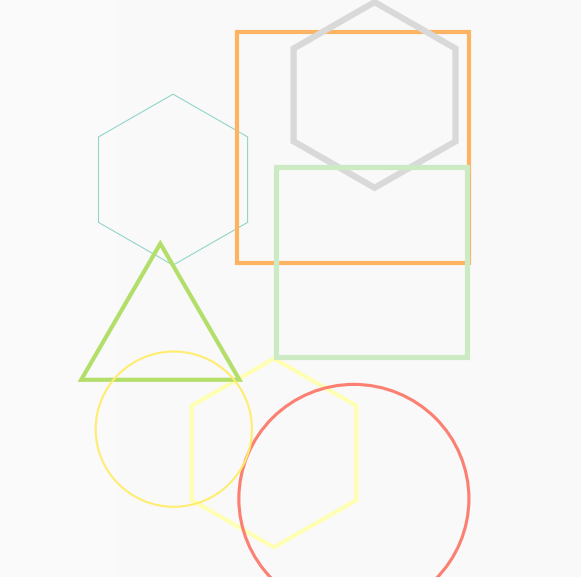[{"shape": "hexagon", "thickness": 0.5, "radius": 0.74, "center": [0.298, 0.688]}, {"shape": "hexagon", "thickness": 2, "radius": 0.82, "center": [0.471, 0.215]}, {"shape": "circle", "thickness": 1.5, "radius": 0.99, "center": [0.609, 0.136]}, {"shape": "square", "thickness": 2, "radius": 1.0, "center": [0.607, 0.743]}, {"shape": "triangle", "thickness": 2, "radius": 0.79, "center": [0.276, 0.42]}, {"shape": "hexagon", "thickness": 3, "radius": 0.8, "center": [0.644, 0.835]}, {"shape": "square", "thickness": 2.5, "radius": 0.82, "center": [0.639, 0.545]}, {"shape": "circle", "thickness": 1, "radius": 0.67, "center": [0.299, 0.256]}]